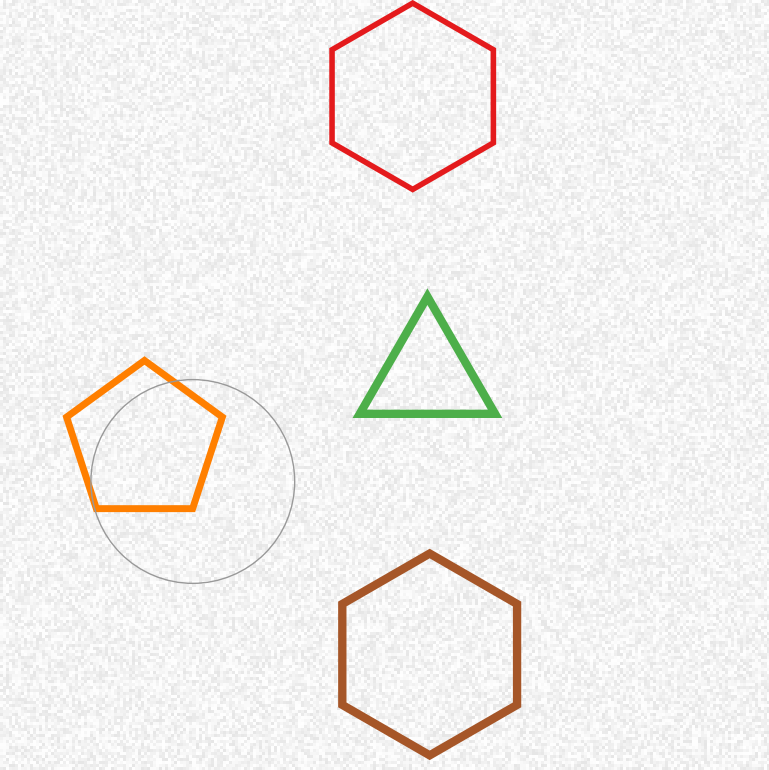[{"shape": "hexagon", "thickness": 2, "radius": 0.6, "center": [0.536, 0.875]}, {"shape": "triangle", "thickness": 3, "radius": 0.51, "center": [0.555, 0.513]}, {"shape": "pentagon", "thickness": 2.5, "radius": 0.53, "center": [0.188, 0.425]}, {"shape": "hexagon", "thickness": 3, "radius": 0.66, "center": [0.558, 0.15]}, {"shape": "circle", "thickness": 0.5, "radius": 0.66, "center": [0.25, 0.375]}]